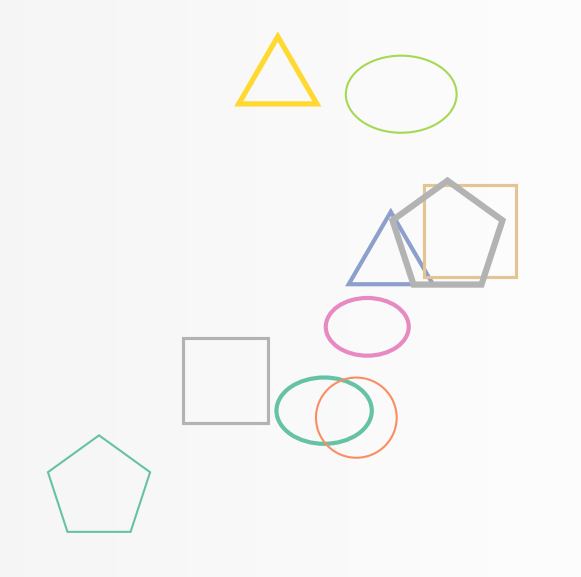[{"shape": "pentagon", "thickness": 1, "radius": 0.46, "center": [0.17, 0.153]}, {"shape": "oval", "thickness": 2, "radius": 0.41, "center": [0.558, 0.288]}, {"shape": "circle", "thickness": 1, "radius": 0.35, "center": [0.613, 0.276]}, {"shape": "triangle", "thickness": 2, "radius": 0.42, "center": [0.672, 0.549]}, {"shape": "oval", "thickness": 2, "radius": 0.36, "center": [0.632, 0.433]}, {"shape": "oval", "thickness": 1, "radius": 0.48, "center": [0.69, 0.836]}, {"shape": "triangle", "thickness": 2.5, "radius": 0.39, "center": [0.478, 0.858]}, {"shape": "square", "thickness": 1.5, "radius": 0.4, "center": [0.809, 0.6]}, {"shape": "square", "thickness": 1.5, "radius": 0.36, "center": [0.388, 0.34]}, {"shape": "pentagon", "thickness": 3, "radius": 0.5, "center": [0.77, 0.587]}]